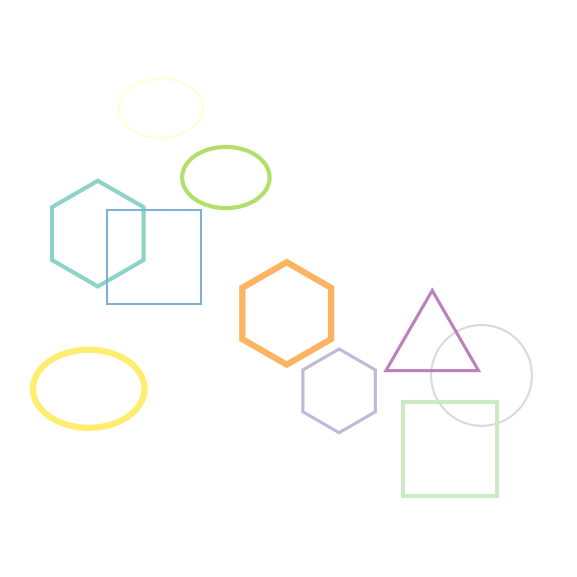[{"shape": "hexagon", "thickness": 2, "radius": 0.46, "center": [0.169, 0.595]}, {"shape": "oval", "thickness": 0.5, "radius": 0.37, "center": [0.278, 0.812]}, {"shape": "hexagon", "thickness": 1.5, "radius": 0.36, "center": [0.587, 0.322]}, {"shape": "square", "thickness": 1, "radius": 0.41, "center": [0.266, 0.554]}, {"shape": "hexagon", "thickness": 3, "radius": 0.44, "center": [0.496, 0.456]}, {"shape": "oval", "thickness": 2, "radius": 0.38, "center": [0.391, 0.692]}, {"shape": "circle", "thickness": 1, "radius": 0.44, "center": [0.834, 0.349]}, {"shape": "triangle", "thickness": 1.5, "radius": 0.46, "center": [0.748, 0.404]}, {"shape": "square", "thickness": 2, "radius": 0.41, "center": [0.779, 0.222]}, {"shape": "oval", "thickness": 3, "radius": 0.48, "center": [0.154, 0.326]}]